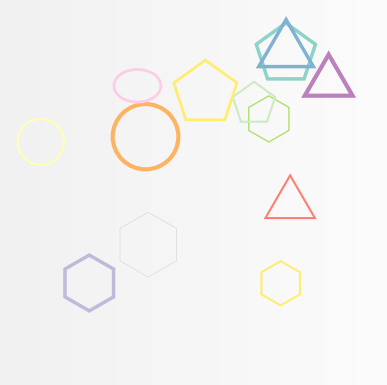[{"shape": "pentagon", "thickness": 2.5, "radius": 0.4, "center": [0.738, 0.86]}, {"shape": "circle", "thickness": 1.5, "radius": 0.3, "center": [0.105, 0.632]}, {"shape": "hexagon", "thickness": 2.5, "radius": 0.36, "center": [0.23, 0.265]}, {"shape": "triangle", "thickness": 1.5, "radius": 0.37, "center": [0.749, 0.47]}, {"shape": "triangle", "thickness": 2.5, "radius": 0.41, "center": [0.738, 0.868]}, {"shape": "circle", "thickness": 3, "radius": 0.42, "center": [0.376, 0.645]}, {"shape": "hexagon", "thickness": 1, "radius": 0.3, "center": [0.694, 0.691]}, {"shape": "oval", "thickness": 2, "radius": 0.3, "center": [0.355, 0.777]}, {"shape": "hexagon", "thickness": 0.5, "radius": 0.42, "center": [0.383, 0.365]}, {"shape": "triangle", "thickness": 3, "radius": 0.36, "center": [0.848, 0.787]}, {"shape": "pentagon", "thickness": 1.5, "radius": 0.29, "center": [0.655, 0.73]}, {"shape": "hexagon", "thickness": 1.5, "radius": 0.29, "center": [0.724, 0.264]}, {"shape": "pentagon", "thickness": 2, "radius": 0.43, "center": [0.53, 0.758]}]